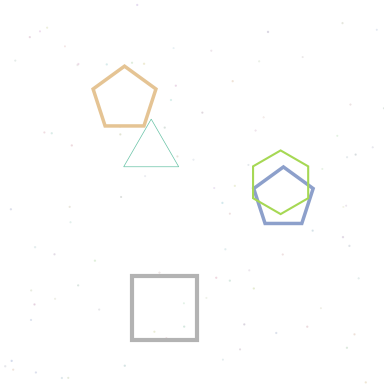[{"shape": "triangle", "thickness": 0.5, "radius": 0.41, "center": [0.393, 0.608]}, {"shape": "pentagon", "thickness": 2.5, "radius": 0.41, "center": [0.736, 0.485]}, {"shape": "hexagon", "thickness": 1.5, "radius": 0.41, "center": [0.729, 0.527]}, {"shape": "pentagon", "thickness": 2.5, "radius": 0.43, "center": [0.323, 0.742]}, {"shape": "square", "thickness": 3, "radius": 0.42, "center": [0.427, 0.199]}]